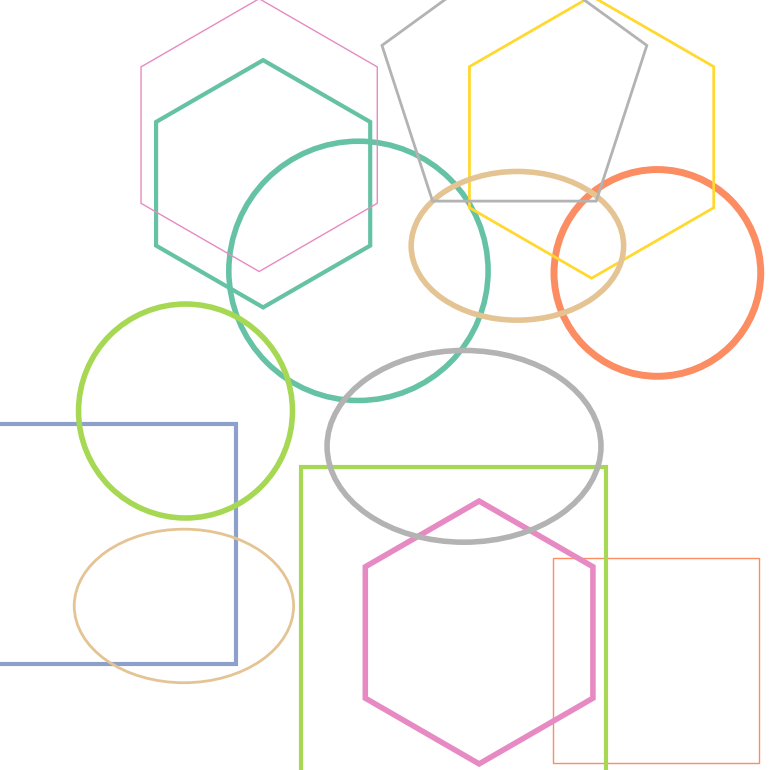[{"shape": "circle", "thickness": 2, "radius": 0.84, "center": [0.466, 0.648]}, {"shape": "hexagon", "thickness": 1.5, "radius": 0.8, "center": [0.342, 0.761]}, {"shape": "square", "thickness": 0.5, "radius": 0.67, "center": [0.852, 0.142]}, {"shape": "circle", "thickness": 2.5, "radius": 0.67, "center": [0.854, 0.646]}, {"shape": "square", "thickness": 1.5, "radius": 0.78, "center": [0.15, 0.293]}, {"shape": "hexagon", "thickness": 2, "radius": 0.85, "center": [0.622, 0.179]}, {"shape": "hexagon", "thickness": 0.5, "radius": 0.89, "center": [0.337, 0.825]}, {"shape": "circle", "thickness": 2, "radius": 0.69, "center": [0.241, 0.466]}, {"shape": "square", "thickness": 1.5, "radius": 0.99, "center": [0.589, 0.195]}, {"shape": "hexagon", "thickness": 1, "radius": 0.92, "center": [0.768, 0.822]}, {"shape": "oval", "thickness": 1, "radius": 0.71, "center": [0.239, 0.213]}, {"shape": "oval", "thickness": 2, "radius": 0.69, "center": [0.672, 0.681]}, {"shape": "oval", "thickness": 2, "radius": 0.89, "center": [0.603, 0.42]}, {"shape": "pentagon", "thickness": 1, "radius": 0.9, "center": [0.668, 0.885]}]